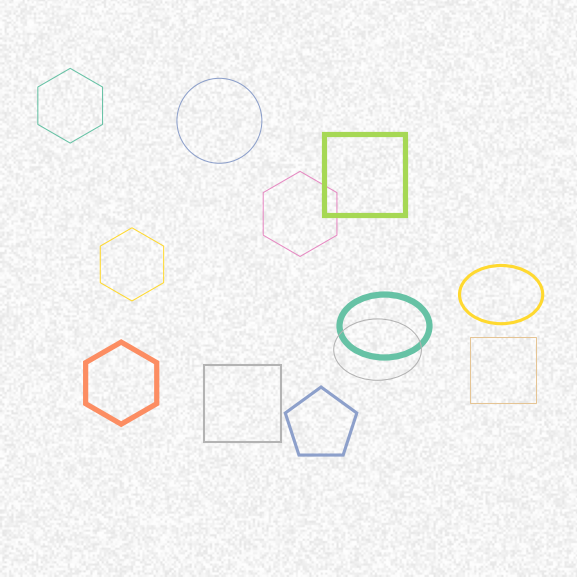[{"shape": "hexagon", "thickness": 0.5, "radius": 0.32, "center": [0.122, 0.816]}, {"shape": "oval", "thickness": 3, "radius": 0.39, "center": [0.666, 0.435]}, {"shape": "hexagon", "thickness": 2.5, "radius": 0.36, "center": [0.21, 0.336]}, {"shape": "circle", "thickness": 0.5, "radius": 0.37, "center": [0.38, 0.79]}, {"shape": "pentagon", "thickness": 1.5, "radius": 0.33, "center": [0.556, 0.264]}, {"shape": "hexagon", "thickness": 0.5, "radius": 0.37, "center": [0.52, 0.629]}, {"shape": "square", "thickness": 2.5, "radius": 0.35, "center": [0.631, 0.697]}, {"shape": "oval", "thickness": 1.5, "radius": 0.36, "center": [0.868, 0.489]}, {"shape": "hexagon", "thickness": 0.5, "radius": 0.32, "center": [0.229, 0.541]}, {"shape": "square", "thickness": 0.5, "radius": 0.29, "center": [0.87, 0.358]}, {"shape": "oval", "thickness": 0.5, "radius": 0.38, "center": [0.654, 0.394]}, {"shape": "square", "thickness": 1, "radius": 0.33, "center": [0.42, 0.301]}]